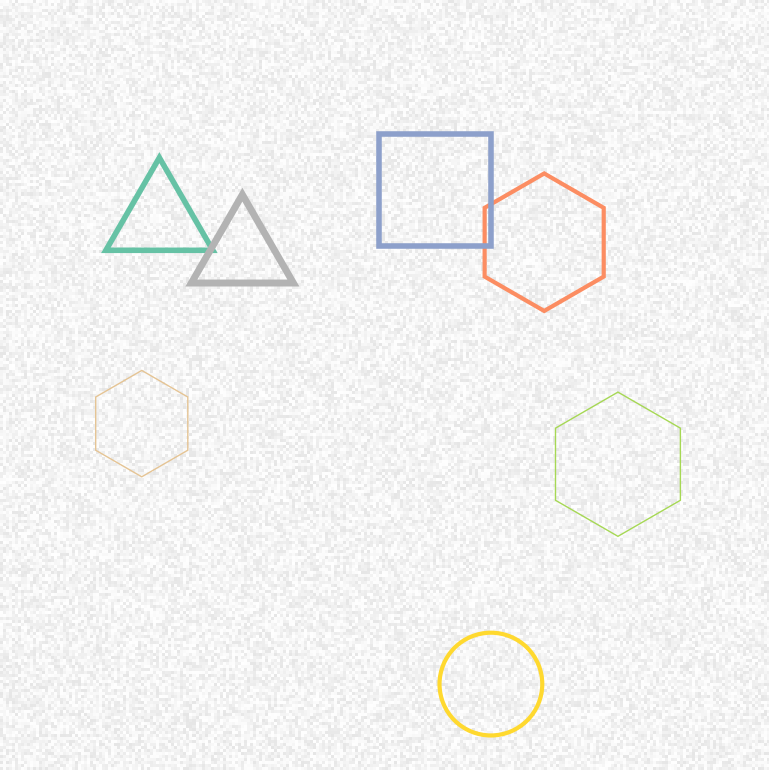[{"shape": "triangle", "thickness": 2, "radius": 0.4, "center": [0.207, 0.715]}, {"shape": "hexagon", "thickness": 1.5, "radius": 0.45, "center": [0.707, 0.685]}, {"shape": "square", "thickness": 2, "radius": 0.37, "center": [0.565, 0.753]}, {"shape": "hexagon", "thickness": 0.5, "radius": 0.47, "center": [0.803, 0.397]}, {"shape": "circle", "thickness": 1.5, "radius": 0.33, "center": [0.638, 0.112]}, {"shape": "hexagon", "thickness": 0.5, "radius": 0.35, "center": [0.184, 0.45]}, {"shape": "triangle", "thickness": 2.5, "radius": 0.38, "center": [0.315, 0.671]}]